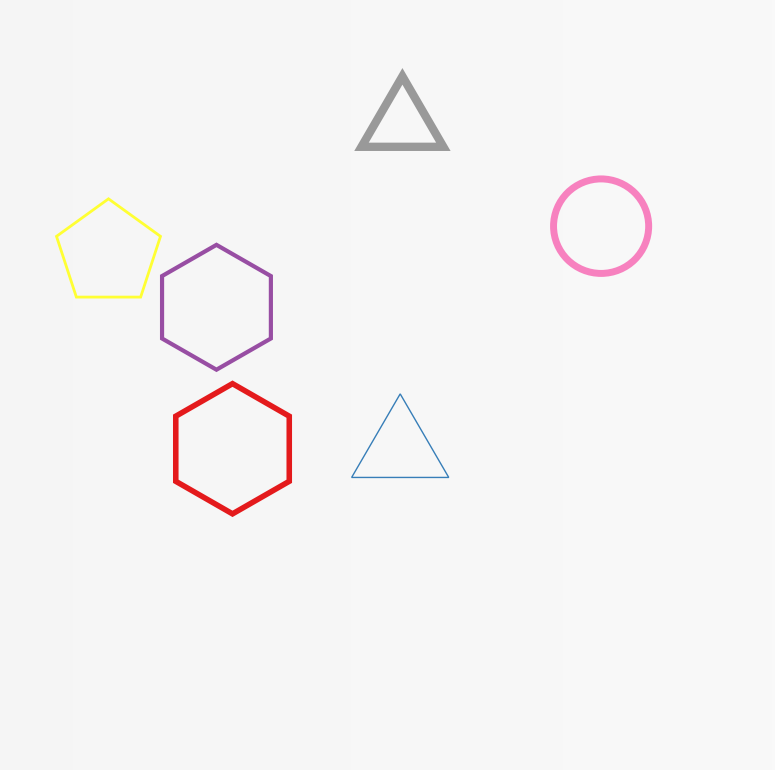[{"shape": "hexagon", "thickness": 2, "radius": 0.42, "center": [0.3, 0.417]}, {"shape": "triangle", "thickness": 0.5, "radius": 0.36, "center": [0.516, 0.416]}, {"shape": "hexagon", "thickness": 1.5, "radius": 0.41, "center": [0.279, 0.601]}, {"shape": "pentagon", "thickness": 1, "radius": 0.35, "center": [0.14, 0.671]}, {"shape": "circle", "thickness": 2.5, "radius": 0.31, "center": [0.776, 0.706]}, {"shape": "triangle", "thickness": 3, "radius": 0.3, "center": [0.519, 0.84]}]